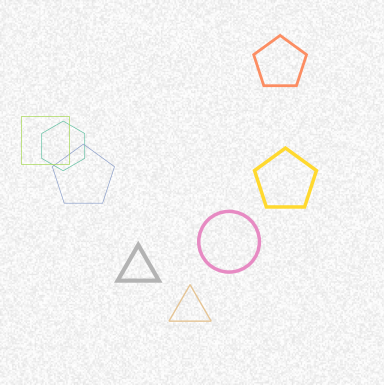[{"shape": "hexagon", "thickness": 0.5, "radius": 0.32, "center": [0.164, 0.621]}, {"shape": "pentagon", "thickness": 2, "radius": 0.36, "center": [0.728, 0.836]}, {"shape": "pentagon", "thickness": 0.5, "radius": 0.42, "center": [0.217, 0.541]}, {"shape": "circle", "thickness": 2.5, "radius": 0.39, "center": [0.595, 0.372]}, {"shape": "square", "thickness": 0.5, "radius": 0.31, "center": [0.117, 0.636]}, {"shape": "pentagon", "thickness": 2.5, "radius": 0.42, "center": [0.742, 0.531]}, {"shape": "triangle", "thickness": 1, "radius": 0.32, "center": [0.494, 0.197]}, {"shape": "triangle", "thickness": 3, "radius": 0.31, "center": [0.359, 0.302]}]